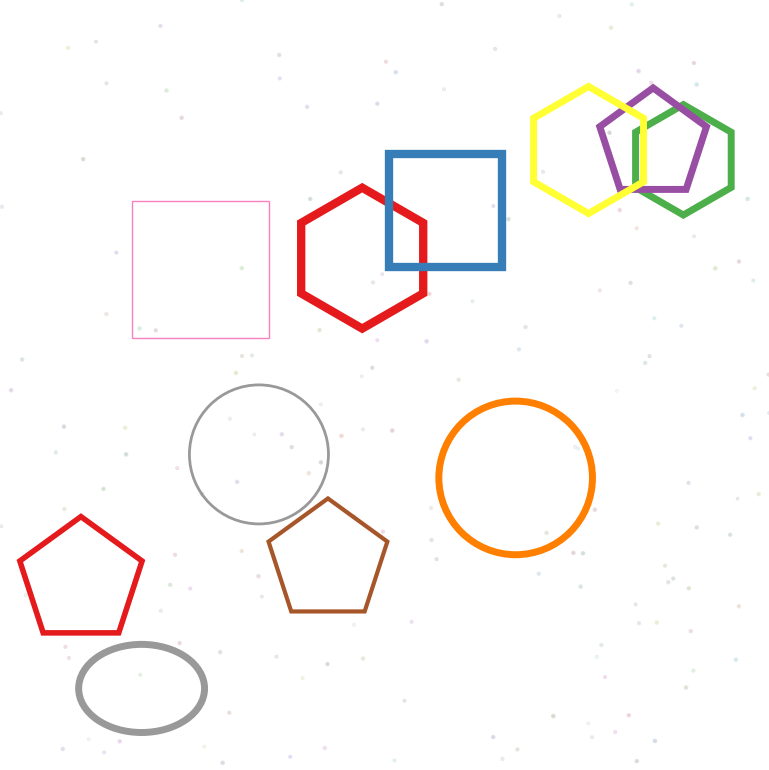[{"shape": "pentagon", "thickness": 2, "radius": 0.42, "center": [0.105, 0.246]}, {"shape": "hexagon", "thickness": 3, "radius": 0.46, "center": [0.47, 0.665]}, {"shape": "square", "thickness": 3, "radius": 0.37, "center": [0.578, 0.726]}, {"shape": "hexagon", "thickness": 2.5, "radius": 0.36, "center": [0.888, 0.792]}, {"shape": "pentagon", "thickness": 2.5, "radius": 0.36, "center": [0.848, 0.813]}, {"shape": "circle", "thickness": 2.5, "radius": 0.5, "center": [0.67, 0.379]}, {"shape": "hexagon", "thickness": 2.5, "radius": 0.41, "center": [0.764, 0.805]}, {"shape": "pentagon", "thickness": 1.5, "radius": 0.41, "center": [0.426, 0.272]}, {"shape": "square", "thickness": 0.5, "radius": 0.44, "center": [0.261, 0.65]}, {"shape": "circle", "thickness": 1, "radius": 0.45, "center": [0.336, 0.41]}, {"shape": "oval", "thickness": 2.5, "radius": 0.41, "center": [0.184, 0.106]}]